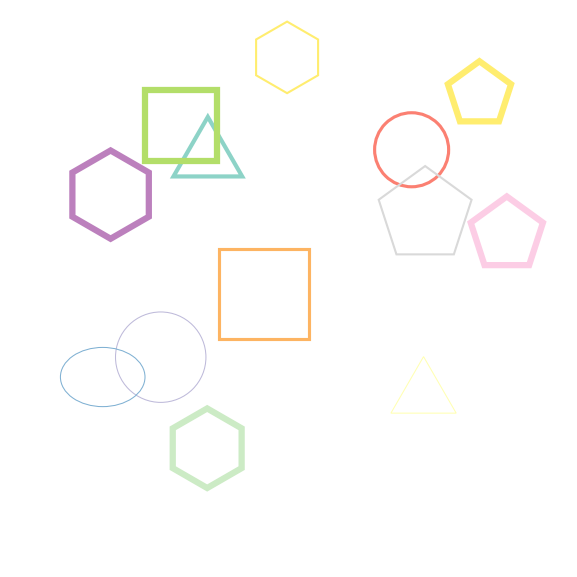[{"shape": "triangle", "thickness": 2, "radius": 0.34, "center": [0.36, 0.728]}, {"shape": "triangle", "thickness": 0.5, "radius": 0.33, "center": [0.733, 0.316]}, {"shape": "circle", "thickness": 0.5, "radius": 0.39, "center": [0.278, 0.381]}, {"shape": "circle", "thickness": 1.5, "radius": 0.32, "center": [0.713, 0.74]}, {"shape": "oval", "thickness": 0.5, "radius": 0.37, "center": [0.178, 0.346]}, {"shape": "square", "thickness": 1.5, "radius": 0.39, "center": [0.457, 0.49]}, {"shape": "square", "thickness": 3, "radius": 0.31, "center": [0.313, 0.782]}, {"shape": "pentagon", "thickness": 3, "radius": 0.33, "center": [0.878, 0.593]}, {"shape": "pentagon", "thickness": 1, "radius": 0.42, "center": [0.736, 0.627]}, {"shape": "hexagon", "thickness": 3, "radius": 0.38, "center": [0.192, 0.662]}, {"shape": "hexagon", "thickness": 3, "radius": 0.34, "center": [0.359, 0.223]}, {"shape": "hexagon", "thickness": 1, "radius": 0.31, "center": [0.497, 0.9]}, {"shape": "pentagon", "thickness": 3, "radius": 0.29, "center": [0.83, 0.836]}]